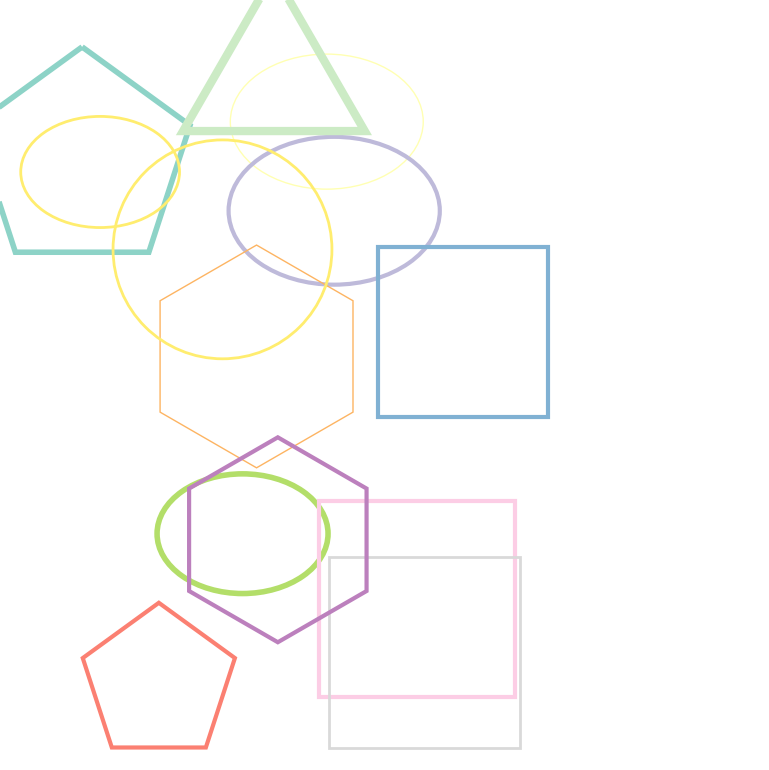[{"shape": "pentagon", "thickness": 2, "radius": 0.74, "center": [0.107, 0.792]}, {"shape": "oval", "thickness": 0.5, "radius": 0.63, "center": [0.424, 0.842]}, {"shape": "oval", "thickness": 1.5, "radius": 0.69, "center": [0.434, 0.726]}, {"shape": "pentagon", "thickness": 1.5, "radius": 0.52, "center": [0.206, 0.113]}, {"shape": "square", "thickness": 1.5, "radius": 0.55, "center": [0.601, 0.569]}, {"shape": "hexagon", "thickness": 0.5, "radius": 0.72, "center": [0.333, 0.537]}, {"shape": "oval", "thickness": 2, "radius": 0.56, "center": [0.315, 0.307]}, {"shape": "square", "thickness": 1.5, "radius": 0.63, "center": [0.542, 0.222]}, {"shape": "square", "thickness": 1, "radius": 0.62, "center": [0.551, 0.153]}, {"shape": "hexagon", "thickness": 1.5, "radius": 0.67, "center": [0.361, 0.299]}, {"shape": "triangle", "thickness": 3, "radius": 0.68, "center": [0.356, 0.898]}, {"shape": "circle", "thickness": 1, "radius": 0.71, "center": [0.289, 0.676]}, {"shape": "oval", "thickness": 1, "radius": 0.52, "center": [0.13, 0.777]}]